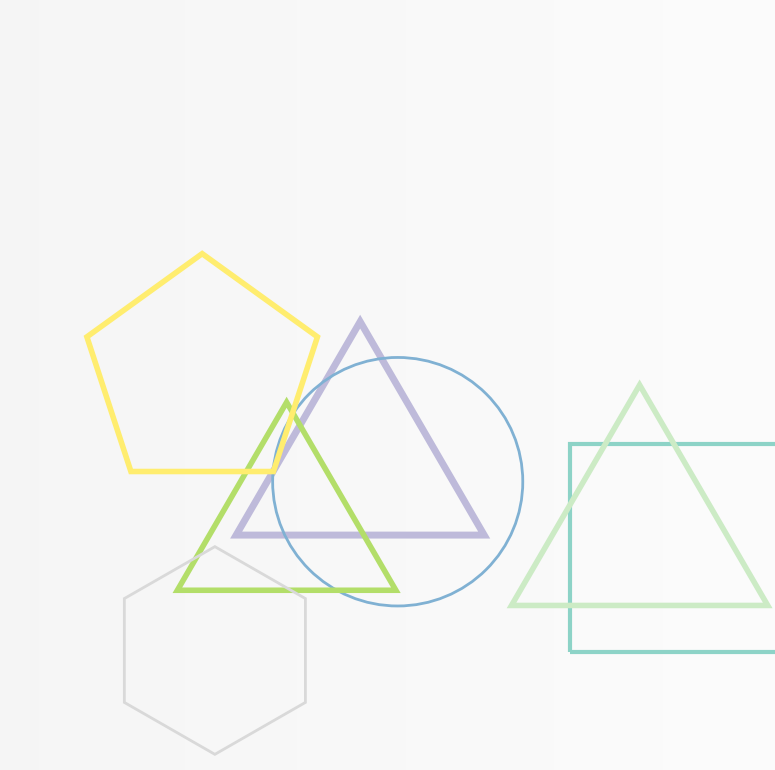[{"shape": "square", "thickness": 1.5, "radius": 0.67, "center": [0.87, 0.289]}, {"shape": "triangle", "thickness": 2.5, "radius": 0.92, "center": [0.465, 0.397]}, {"shape": "circle", "thickness": 1, "radius": 0.81, "center": [0.513, 0.374]}, {"shape": "triangle", "thickness": 2, "radius": 0.81, "center": [0.37, 0.315]}, {"shape": "hexagon", "thickness": 1, "radius": 0.67, "center": [0.277, 0.155]}, {"shape": "triangle", "thickness": 2, "radius": 0.95, "center": [0.825, 0.309]}, {"shape": "pentagon", "thickness": 2, "radius": 0.78, "center": [0.261, 0.514]}]